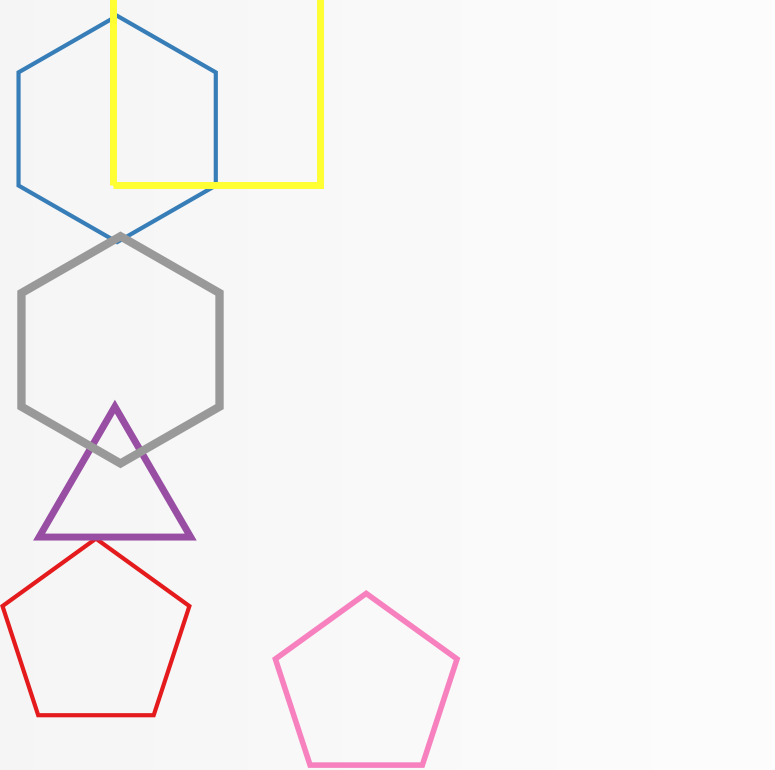[{"shape": "pentagon", "thickness": 1.5, "radius": 0.63, "center": [0.124, 0.174]}, {"shape": "hexagon", "thickness": 1.5, "radius": 0.73, "center": [0.151, 0.833]}, {"shape": "triangle", "thickness": 2.5, "radius": 0.56, "center": [0.148, 0.359]}, {"shape": "square", "thickness": 2.5, "radius": 0.67, "center": [0.279, 0.893]}, {"shape": "pentagon", "thickness": 2, "radius": 0.62, "center": [0.473, 0.106]}, {"shape": "hexagon", "thickness": 3, "radius": 0.74, "center": [0.155, 0.546]}]